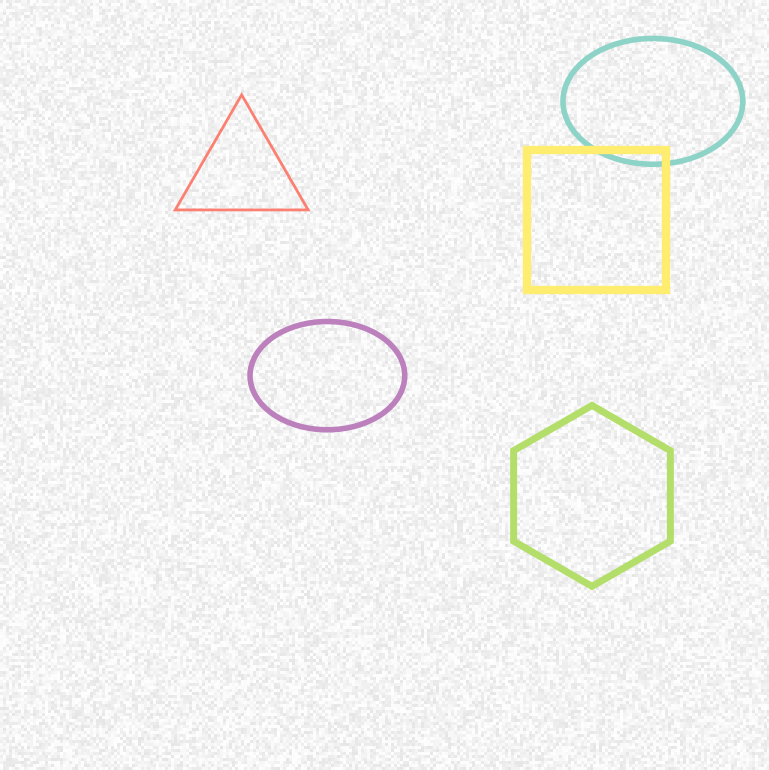[{"shape": "oval", "thickness": 2, "radius": 0.58, "center": [0.848, 0.868]}, {"shape": "triangle", "thickness": 1, "radius": 0.5, "center": [0.314, 0.777]}, {"shape": "hexagon", "thickness": 2.5, "radius": 0.59, "center": [0.769, 0.356]}, {"shape": "oval", "thickness": 2, "radius": 0.5, "center": [0.425, 0.512]}, {"shape": "square", "thickness": 3, "radius": 0.45, "center": [0.774, 0.714]}]